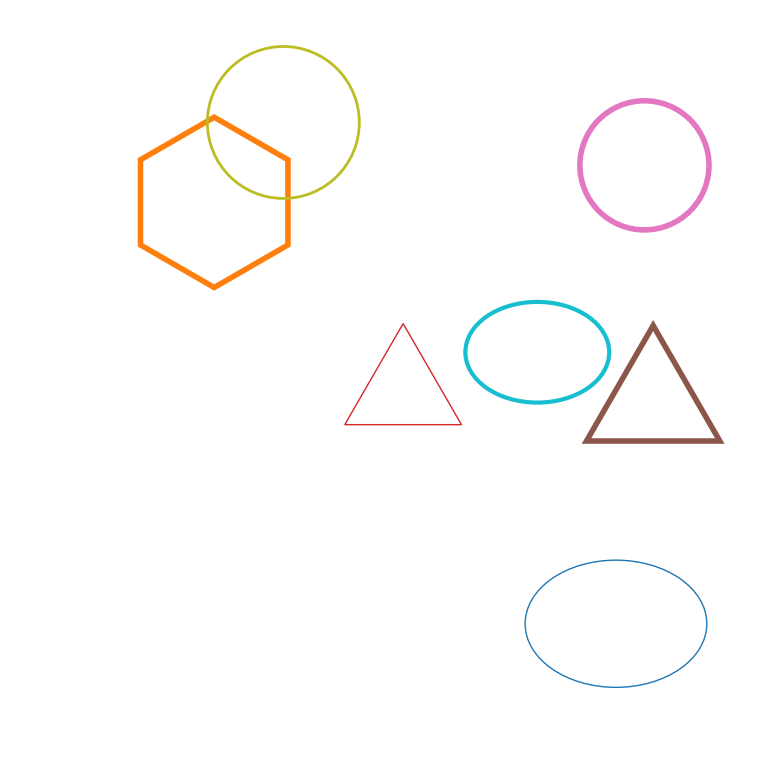[{"shape": "oval", "thickness": 0.5, "radius": 0.59, "center": [0.8, 0.19]}, {"shape": "hexagon", "thickness": 2, "radius": 0.55, "center": [0.278, 0.737]}, {"shape": "triangle", "thickness": 0.5, "radius": 0.44, "center": [0.524, 0.492]}, {"shape": "triangle", "thickness": 2, "radius": 0.5, "center": [0.848, 0.477]}, {"shape": "circle", "thickness": 2, "radius": 0.42, "center": [0.837, 0.785]}, {"shape": "circle", "thickness": 1, "radius": 0.49, "center": [0.368, 0.841]}, {"shape": "oval", "thickness": 1.5, "radius": 0.47, "center": [0.698, 0.543]}]